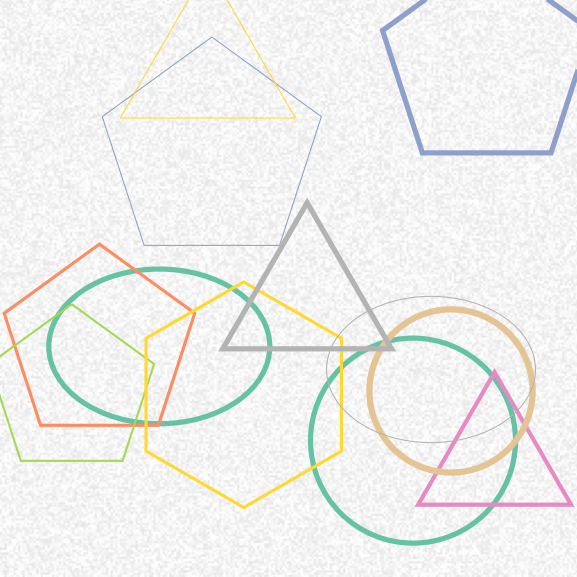[{"shape": "oval", "thickness": 2.5, "radius": 0.96, "center": [0.276, 0.399]}, {"shape": "circle", "thickness": 2.5, "radius": 0.89, "center": [0.715, 0.236]}, {"shape": "pentagon", "thickness": 1.5, "radius": 0.87, "center": [0.172, 0.403]}, {"shape": "pentagon", "thickness": 2.5, "radius": 0.95, "center": [0.843, 0.888]}, {"shape": "pentagon", "thickness": 0.5, "radius": 1.0, "center": [0.367, 0.736]}, {"shape": "triangle", "thickness": 2, "radius": 0.76, "center": [0.856, 0.202]}, {"shape": "pentagon", "thickness": 1, "radius": 0.75, "center": [0.124, 0.322]}, {"shape": "triangle", "thickness": 0.5, "radius": 0.88, "center": [0.36, 0.882]}, {"shape": "hexagon", "thickness": 1.5, "radius": 0.98, "center": [0.422, 0.316]}, {"shape": "circle", "thickness": 3, "radius": 0.71, "center": [0.781, 0.322]}, {"shape": "oval", "thickness": 0.5, "radius": 0.9, "center": [0.746, 0.359]}, {"shape": "triangle", "thickness": 2.5, "radius": 0.84, "center": [0.532, 0.479]}]